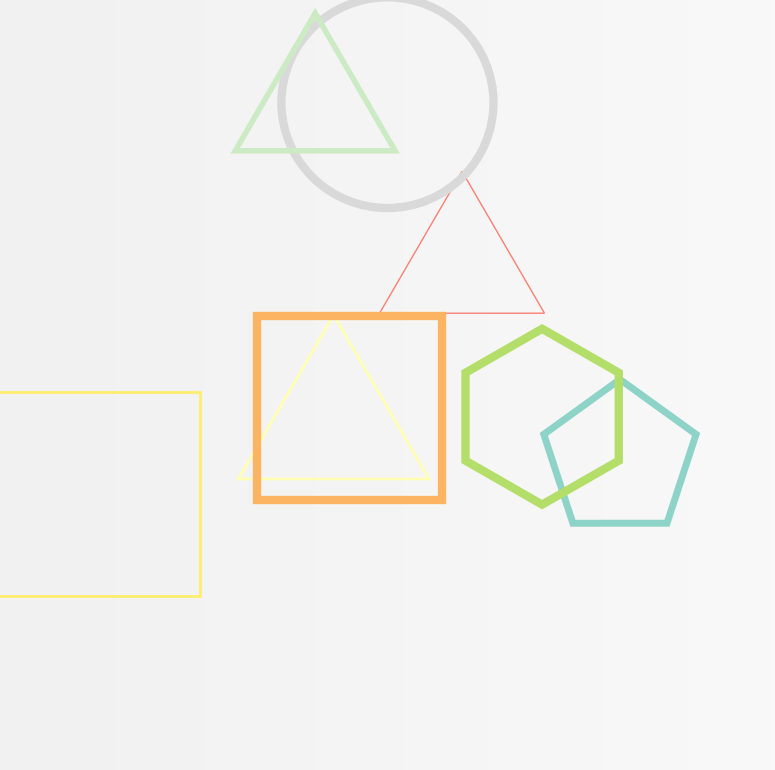[{"shape": "pentagon", "thickness": 2.5, "radius": 0.52, "center": [0.8, 0.404]}, {"shape": "triangle", "thickness": 1, "radius": 0.71, "center": [0.431, 0.449]}, {"shape": "triangle", "thickness": 0.5, "radius": 0.61, "center": [0.596, 0.655]}, {"shape": "square", "thickness": 3, "radius": 0.6, "center": [0.451, 0.47]}, {"shape": "hexagon", "thickness": 3, "radius": 0.57, "center": [0.7, 0.459]}, {"shape": "circle", "thickness": 3, "radius": 0.68, "center": [0.5, 0.867]}, {"shape": "triangle", "thickness": 2, "radius": 0.6, "center": [0.407, 0.864]}, {"shape": "square", "thickness": 1, "radius": 0.66, "center": [0.125, 0.358]}]